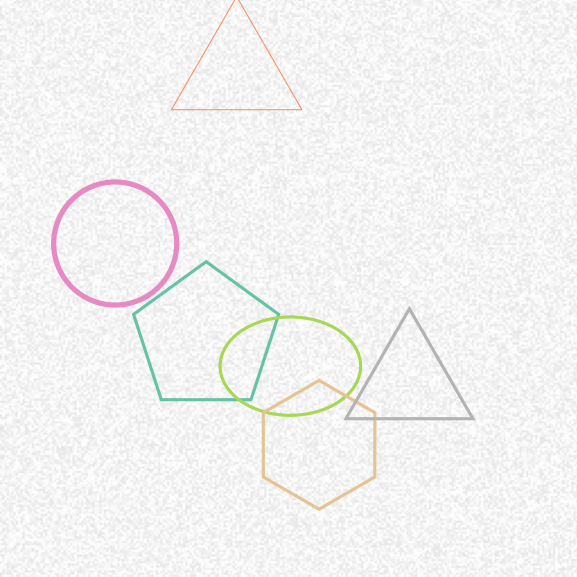[{"shape": "pentagon", "thickness": 1.5, "radius": 0.66, "center": [0.357, 0.414]}, {"shape": "triangle", "thickness": 0.5, "radius": 0.65, "center": [0.41, 0.874]}, {"shape": "circle", "thickness": 2.5, "radius": 0.53, "center": [0.199, 0.577]}, {"shape": "oval", "thickness": 1.5, "radius": 0.61, "center": [0.503, 0.365]}, {"shape": "hexagon", "thickness": 1.5, "radius": 0.56, "center": [0.552, 0.229]}, {"shape": "triangle", "thickness": 1.5, "radius": 0.63, "center": [0.709, 0.338]}]